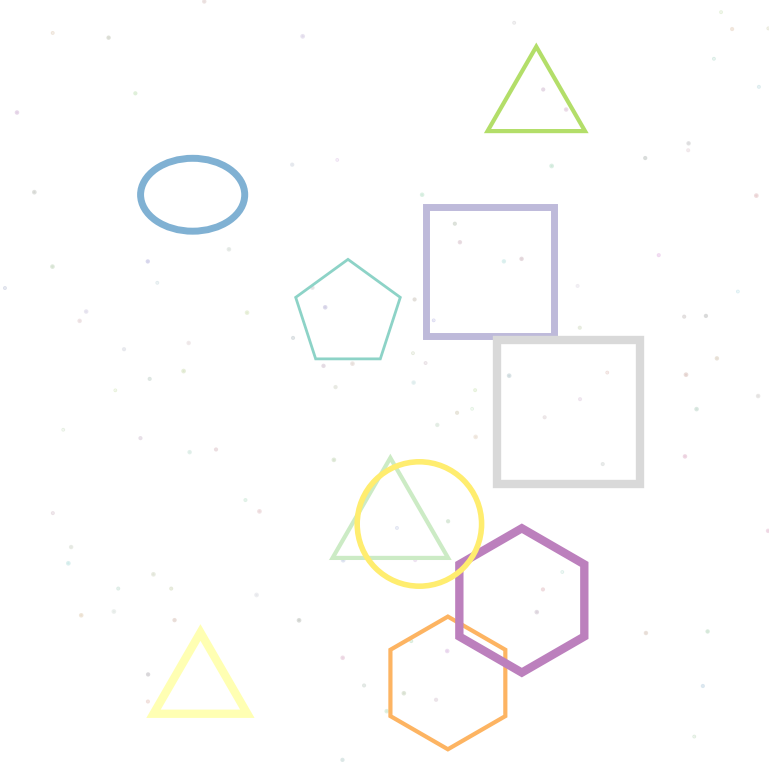[{"shape": "pentagon", "thickness": 1, "radius": 0.36, "center": [0.452, 0.592]}, {"shape": "triangle", "thickness": 3, "radius": 0.35, "center": [0.26, 0.108]}, {"shape": "square", "thickness": 2.5, "radius": 0.42, "center": [0.636, 0.648]}, {"shape": "oval", "thickness": 2.5, "radius": 0.34, "center": [0.25, 0.747]}, {"shape": "hexagon", "thickness": 1.5, "radius": 0.43, "center": [0.582, 0.113]}, {"shape": "triangle", "thickness": 1.5, "radius": 0.37, "center": [0.696, 0.866]}, {"shape": "square", "thickness": 3, "radius": 0.47, "center": [0.738, 0.465]}, {"shape": "hexagon", "thickness": 3, "radius": 0.47, "center": [0.678, 0.22]}, {"shape": "triangle", "thickness": 1.5, "radius": 0.43, "center": [0.507, 0.319]}, {"shape": "circle", "thickness": 2, "radius": 0.4, "center": [0.545, 0.319]}]